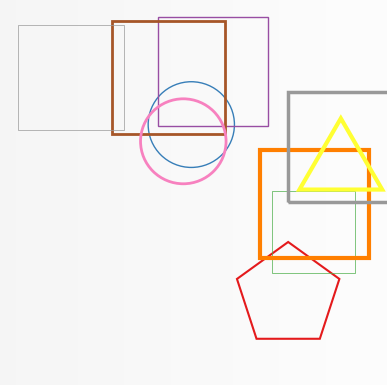[{"shape": "pentagon", "thickness": 1.5, "radius": 0.69, "center": [0.744, 0.232]}, {"shape": "circle", "thickness": 1, "radius": 0.56, "center": [0.494, 0.676]}, {"shape": "square", "thickness": 0.5, "radius": 0.53, "center": [0.809, 0.398]}, {"shape": "square", "thickness": 1, "radius": 0.71, "center": [0.549, 0.815]}, {"shape": "square", "thickness": 3, "radius": 0.7, "center": [0.813, 0.47]}, {"shape": "triangle", "thickness": 3, "radius": 0.62, "center": [0.88, 0.569]}, {"shape": "square", "thickness": 2, "radius": 0.73, "center": [0.435, 0.799]}, {"shape": "circle", "thickness": 2, "radius": 0.55, "center": [0.473, 0.633]}, {"shape": "square", "thickness": 2.5, "radius": 0.71, "center": [0.886, 0.618]}, {"shape": "square", "thickness": 0.5, "radius": 0.68, "center": [0.183, 0.799]}]